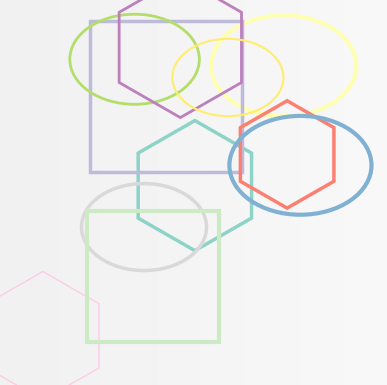[{"shape": "hexagon", "thickness": 2.5, "radius": 0.84, "center": [0.503, 0.518]}, {"shape": "oval", "thickness": 3, "radius": 0.94, "center": [0.732, 0.829]}, {"shape": "square", "thickness": 2.5, "radius": 0.98, "center": [0.429, 0.75]}, {"shape": "hexagon", "thickness": 2.5, "radius": 0.7, "center": [0.741, 0.599]}, {"shape": "oval", "thickness": 3, "radius": 0.92, "center": [0.775, 0.571]}, {"shape": "oval", "thickness": 2, "radius": 0.84, "center": [0.347, 0.846]}, {"shape": "hexagon", "thickness": 1, "radius": 0.84, "center": [0.111, 0.128]}, {"shape": "oval", "thickness": 2.5, "radius": 0.81, "center": [0.372, 0.41]}, {"shape": "hexagon", "thickness": 2, "radius": 0.91, "center": [0.465, 0.877]}, {"shape": "square", "thickness": 3, "radius": 0.85, "center": [0.395, 0.282]}, {"shape": "oval", "thickness": 1.5, "radius": 0.72, "center": [0.588, 0.799]}]